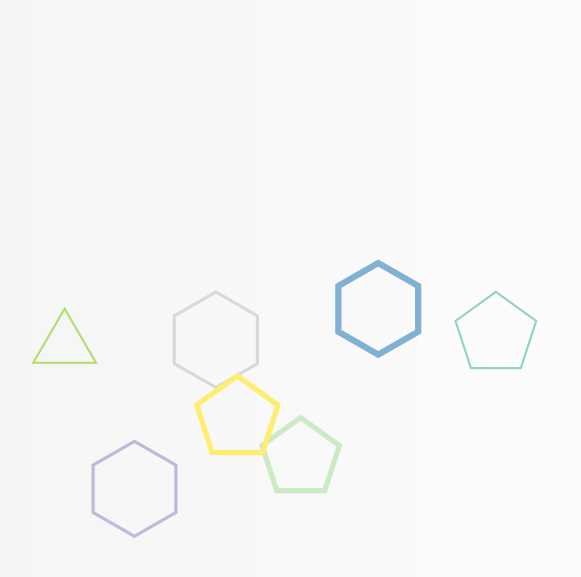[{"shape": "pentagon", "thickness": 1, "radius": 0.36, "center": [0.853, 0.421]}, {"shape": "hexagon", "thickness": 1.5, "radius": 0.41, "center": [0.231, 0.153]}, {"shape": "hexagon", "thickness": 3, "radius": 0.4, "center": [0.651, 0.464]}, {"shape": "triangle", "thickness": 1, "radius": 0.31, "center": [0.111, 0.402]}, {"shape": "hexagon", "thickness": 1.5, "radius": 0.41, "center": [0.371, 0.411]}, {"shape": "pentagon", "thickness": 2.5, "radius": 0.35, "center": [0.517, 0.206]}, {"shape": "pentagon", "thickness": 2.5, "radius": 0.37, "center": [0.408, 0.275]}]